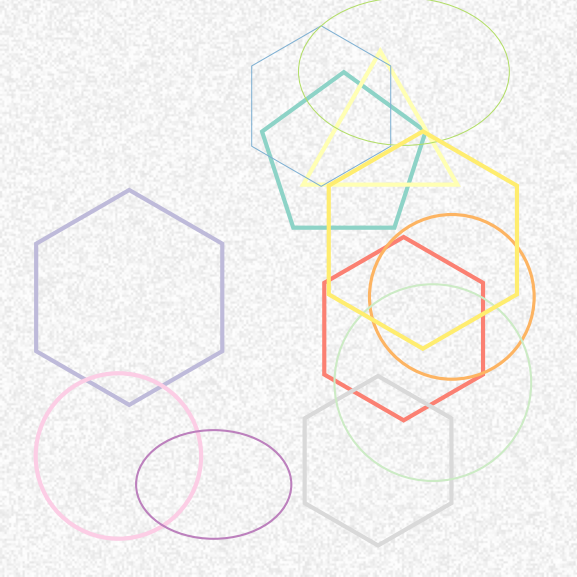[{"shape": "pentagon", "thickness": 2, "radius": 0.74, "center": [0.595, 0.725]}, {"shape": "triangle", "thickness": 2, "radius": 0.77, "center": [0.658, 0.757]}, {"shape": "hexagon", "thickness": 2, "radius": 0.93, "center": [0.224, 0.484]}, {"shape": "hexagon", "thickness": 2, "radius": 0.79, "center": [0.699, 0.43]}, {"shape": "hexagon", "thickness": 0.5, "radius": 0.69, "center": [0.556, 0.815]}, {"shape": "circle", "thickness": 1.5, "radius": 0.71, "center": [0.782, 0.485]}, {"shape": "oval", "thickness": 0.5, "radius": 0.91, "center": [0.699, 0.875]}, {"shape": "circle", "thickness": 2, "radius": 0.72, "center": [0.205, 0.21]}, {"shape": "hexagon", "thickness": 2, "radius": 0.73, "center": [0.655, 0.201]}, {"shape": "oval", "thickness": 1, "radius": 0.67, "center": [0.37, 0.16]}, {"shape": "circle", "thickness": 1, "radius": 0.85, "center": [0.75, 0.337]}, {"shape": "hexagon", "thickness": 2, "radius": 0.94, "center": [0.732, 0.584]}]